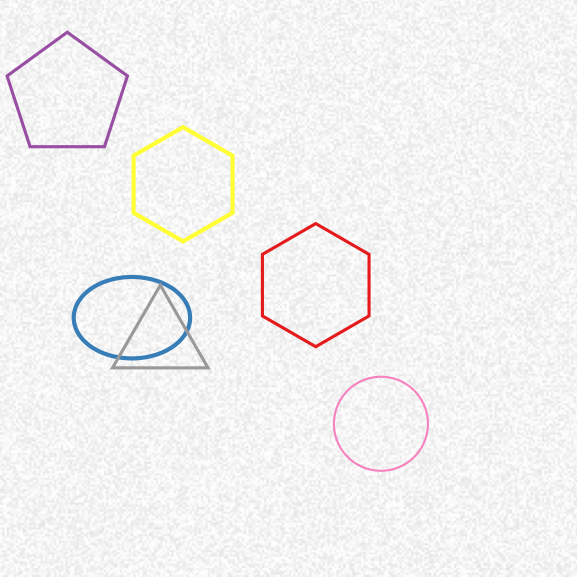[{"shape": "hexagon", "thickness": 1.5, "radius": 0.53, "center": [0.547, 0.505]}, {"shape": "oval", "thickness": 2, "radius": 0.5, "center": [0.228, 0.449]}, {"shape": "pentagon", "thickness": 1.5, "radius": 0.55, "center": [0.116, 0.834]}, {"shape": "hexagon", "thickness": 2, "radius": 0.49, "center": [0.317, 0.68]}, {"shape": "circle", "thickness": 1, "radius": 0.41, "center": [0.66, 0.265]}, {"shape": "triangle", "thickness": 1.5, "radius": 0.48, "center": [0.278, 0.41]}]